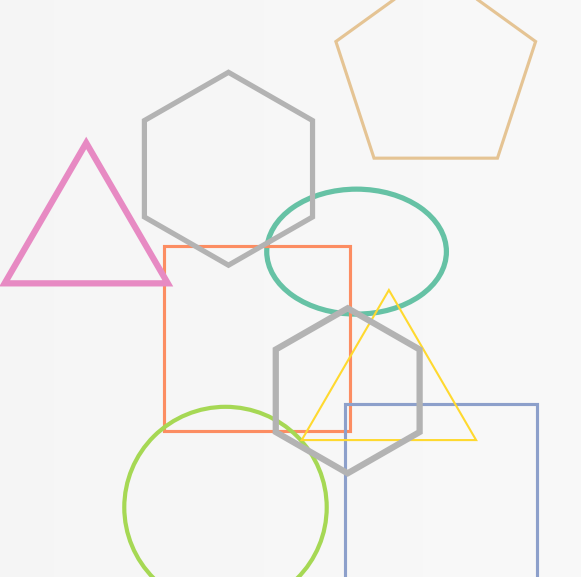[{"shape": "oval", "thickness": 2.5, "radius": 0.77, "center": [0.613, 0.563]}, {"shape": "square", "thickness": 1.5, "radius": 0.8, "center": [0.442, 0.413]}, {"shape": "square", "thickness": 1.5, "radius": 0.82, "center": [0.759, 0.134]}, {"shape": "triangle", "thickness": 3, "radius": 0.81, "center": [0.148, 0.59]}, {"shape": "circle", "thickness": 2, "radius": 0.87, "center": [0.388, 0.121]}, {"shape": "triangle", "thickness": 1, "radius": 0.87, "center": [0.669, 0.324]}, {"shape": "pentagon", "thickness": 1.5, "radius": 0.9, "center": [0.75, 0.871]}, {"shape": "hexagon", "thickness": 3, "radius": 0.71, "center": [0.598, 0.322]}, {"shape": "hexagon", "thickness": 2.5, "radius": 0.83, "center": [0.393, 0.707]}]